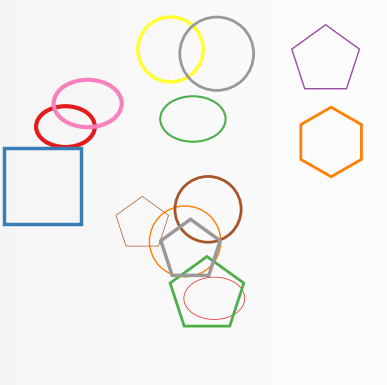[{"shape": "oval", "thickness": 3, "radius": 0.38, "center": [0.169, 0.671]}, {"shape": "oval", "thickness": 0.5, "radius": 0.39, "center": [0.553, 0.225]}, {"shape": "square", "thickness": 2.5, "radius": 0.49, "center": [0.11, 0.518]}, {"shape": "oval", "thickness": 1.5, "radius": 0.42, "center": [0.498, 0.691]}, {"shape": "pentagon", "thickness": 2, "radius": 0.5, "center": [0.534, 0.234]}, {"shape": "pentagon", "thickness": 1, "radius": 0.46, "center": [0.84, 0.844]}, {"shape": "circle", "thickness": 1, "radius": 0.46, "center": [0.478, 0.373]}, {"shape": "hexagon", "thickness": 2, "radius": 0.45, "center": [0.855, 0.631]}, {"shape": "circle", "thickness": 2.5, "radius": 0.42, "center": [0.44, 0.872]}, {"shape": "circle", "thickness": 2, "radius": 0.43, "center": [0.537, 0.456]}, {"shape": "pentagon", "thickness": 0.5, "radius": 0.36, "center": [0.367, 0.419]}, {"shape": "oval", "thickness": 3, "radius": 0.44, "center": [0.226, 0.731]}, {"shape": "circle", "thickness": 2, "radius": 0.48, "center": [0.559, 0.86]}, {"shape": "pentagon", "thickness": 2.5, "radius": 0.4, "center": [0.492, 0.35]}]